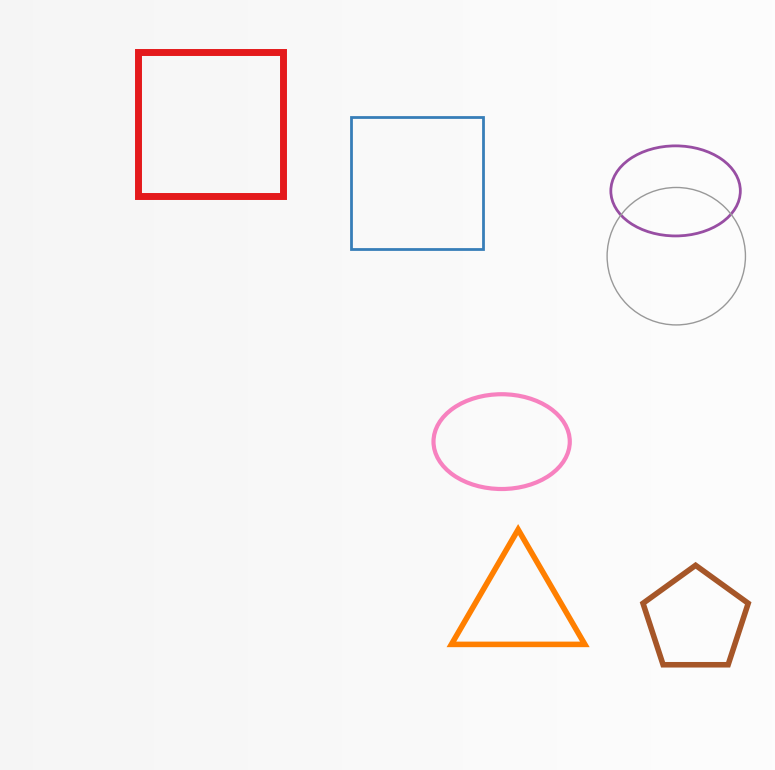[{"shape": "square", "thickness": 2.5, "radius": 0.47, "center": [0.272, 0.839]}, {"shape": "square", "thickness": 1, "radius": 0.43, "center": [0.538, 0.762]}, {"shape": "oval", "thickness": 1, "radius": 0.42, "center": [0.872, 0.752]}, {"shape": "triangle", "thickness": 2, "radius": 0.5, "center": [0.669, 0.213]}, {"shape": "pentagon", "thickness": 2, "radius": 0.36, "center": [0.898, 0.194]}, {"shape": "oval", "thickness": 1.5, "radius": 0.44, "center": [0.647, 0.426]}, {"shape": "circle", "thickness": 0.5, "radius": 0.45, "center": [0.873, 0.667]}]